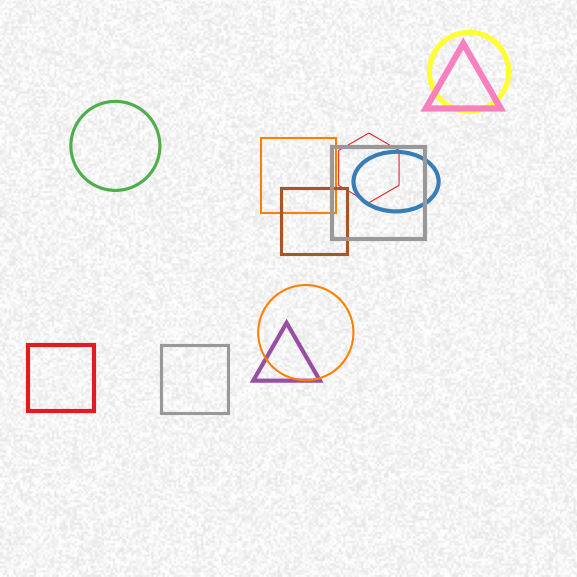[{"shape": "hexagon", "thickness": 0.5, "radius": 0.3, "center": [0.639, 0.708]}, {"shape": "square", "thickness": 2, "radius": 0.29, "center": [0.106, 0.345]}, {"shape": "oval", "thickness": 2, "radius": 0.37, "center": [0.686, 0.685]}, {"shape": "circle", "thickness": 1.5, "radius": 0.39, "center": [0.2, 0.747]}, {"shape": "triangle", "thickness": 2, "radius": 0.33, "center": [0.496, 0.373]}, {"shape": "square", "thickness": 1, "radius": 0.32, "center": [0.516, 0.696]}, {"shape": "circle", "thickness": 1, "radius": 0.41, "center": [0.53, 0.423]}, {"shape": "circle", "thickness": 2.5, "radius": 0.34, "center": [0.812, 0.875]}, {"shape": "square", "thickness": 1.5, "radius": 0.29, "center": [0.543, 0.616]}, {"shape": "triangle", "thickness": 3, "radius": 0.37, "center": [0.802, 0.849]}, {"shape": "square", "thickness": 1.5, "radius": 0.29, "center": [0.337, 0.343]}, {"shape": "square", "thickness": 2, "radius": 0.4, "center": [0.656, 0.665]}]